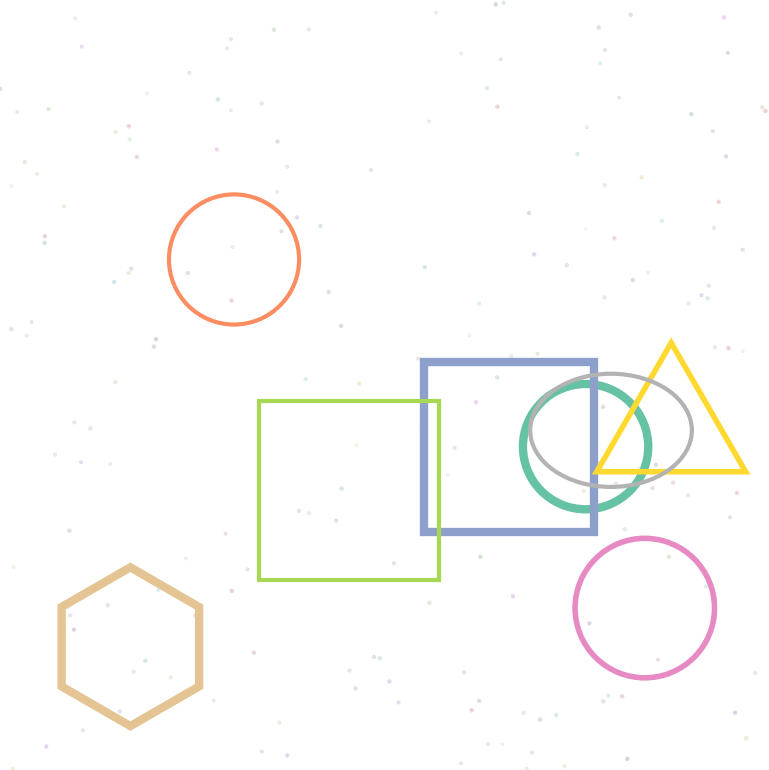[{"shape": "circle", "thickness": 3, "radius": 0.41, "center": [0.761, 0.42]}, {"shape": "circle", "thickness": 1.5, "radius": 0.42, "center": [0.304, 0.663]}, {"shape": "square", "thickness": 3, "radius": 0.55, "center": [0.661, 0.419]}, {"shape": "circle", "thickness": 2, "radius": 0.45, "center": [0.837, 0.21]}, {"shape": "square", "thickness": 1.5, "radius": 0.58, "center": [0.453, 0.363]}, {"shape": "triangle", "thickness": 2, "radius": 0.56, "center": [0.872, 0.443]}, {"shape": "hexagon", "thickness": 3, "radius": 0.52, "center": [0.169, 0.16]}, {"shape": "oval", "thickness": 1.5, "radius": 0.52, "center": [0.794, 0.441]}]